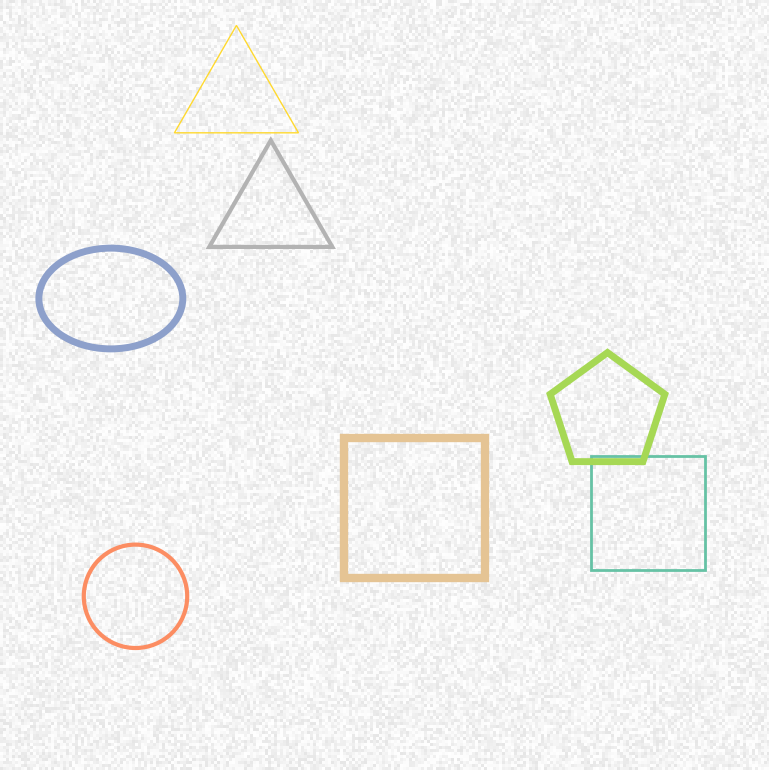[{"shape": "square", "thickness": 1, "radius": 0.37, "center": [0.841, 0.334]}, {"shape": "circle", "thickness": 1.5, "radius": 0.34, "center": [0.176, 0.226]}, {"shape": "oval", "thickness": 2.5, "radius": 0.47, "center": [0.144, 0.612]}, {"shape": "pentagon", "thickness": 2.5, "radius": 0.39, "center": [0.789, 0.464]}, {"shape": "triangle", "thickness": 0.5, "radius": 0.47, "center": [0.307, 0.874]}, {"shape": "square", "thickness": 3, "radius": 0.46, "center": [0.538, 0.34]}, {"shape": "triangle", "thickness": 1.5, "radius": 0.46, "center": [0.352, 0.725]}]